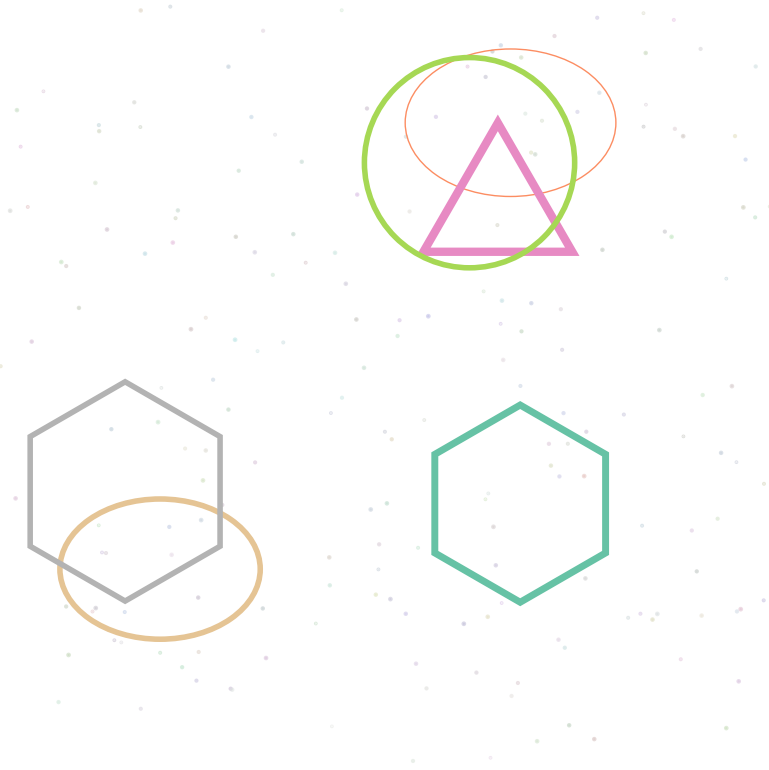[{"shape": "hexagon", "thickness": 2.5, "radius": 0.64, "center": [0.676, 0.346]}, {"shape": "oval", "thickness": 0.5, "radius": 0.68, "center": [0.663, 0.841]}, {"shape": "triangle", "thickness": 3, "radius": 0.56, "center": [0.647, 0.729]}, {"shape": "circle", "thickness": 2, "radius": 0.68, "center": [0.61, 0.789]}, {"shape": "oval", "thickness": 2, "radius": 0.65, "center": [0.208, 0.261]}, {"shape": "hexagon", "thickness": 2, "radius": 0.71, "center": [0.162, 0.362]}]